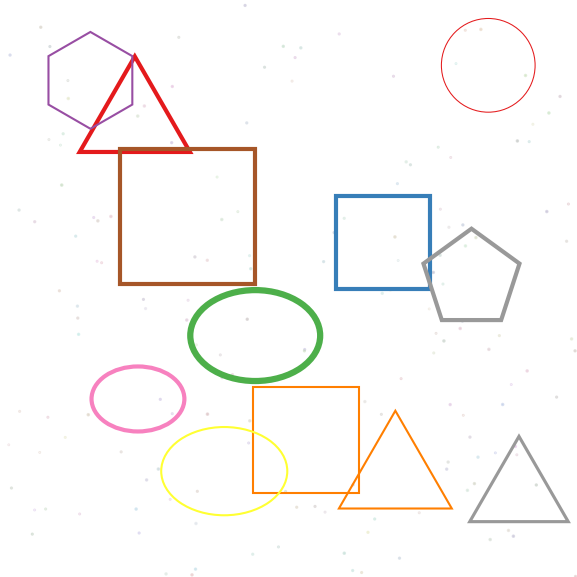[{"shape": "triangle", "thickness": 2, "radius": 0.55, "center": [0.233, 0.791]}, {"shape": "circle", "thickness": 0.5, "radius": 0.41, "center": [0.845, 0.886]}, {"shape": "square", "thickness": 2, "radius": 0.41, "center": [0.663, 0.579]}, {"shape": "oval", "thickness": 3, "radius": 0.56, "center": [0.442, 0.418]}, {"shape": "hexagon", "thickness": 1, "radius": 0.42, "center": [0.157, 0.86]}, {"shape": "triangle", "thickness": 1, "radius": 0.56, "center": [0.685, 0.175]}, {"shape": "square", "thickness": 1, "radius": 0.46, "center": [0.53, 0.237]}, {"shape": "oval", "thickness": 1, "radius": 0.55, "center": [0.388, 0.183]}, {"shape": "square", "thickness": 2, "radius": 0.59, "center": [0.324, 0.625]}, {"shape": "oval", "thickness": 2, "radius": 0.4, "center": [0.239, 0.308]}, {"shape": "pentagon", "thickness": 2, "radius": 0.44, "center": [0.816, 0.516]}, {"shape": "triangle", "thickness": 1.5, "radius": 0.49, "center": [0.899, 0.145]}]